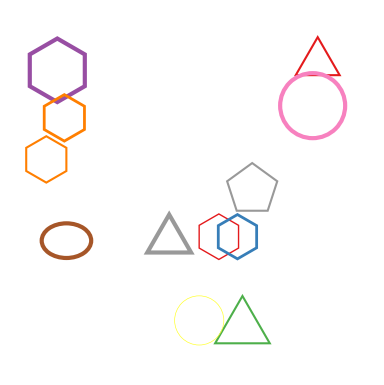[{"shape": "triangle", "thickness": 1.5, "radius": 0.33, "center": [0.825, 0.838]}, {"shape": "hexagon", "thickness": 1, "radius": 0.3, "center": [0.568, 0.385]}, {"shape": "hexagon", "thickness": 2, "radius": 0.29, "center": [0.617, 0.385]}, {"shape": "triangle", "thickness": 1.5, "radius": 0.41, "center": [0.63, 0.149]}, {"shape": "hexagon", "thickness": 3, "radius": 0.41, "center": [0.149, 0.817]}, {"shape": "hexagon", "thickness": 2, "radius": 0.3, "center": [0.167, 0.694]}, {"shape": "hexagon", "thickness": 1.5, "radius": 0.3, "center": [0.12, 0.586]}, {"shape": "circle", "thickness": 0.5, "radius": 0.32, "center": [0.517, 0.168]}, {"shape": "oval", "thickness": 3, "radius": 0.32, "center": [0.173, 0.375]}, {"shape": "circle", "thickness": 3, "radius": 0.42, "center": [0.812, 0.726]}, {"shape": "triangle", "thickness": 3, "radius": 0.33, "center": [0.439, 0.377]}, {"shape": "pentagon", "thickness": 1.5, "radius": 0.34, "center": [0.655, 0.508]}]